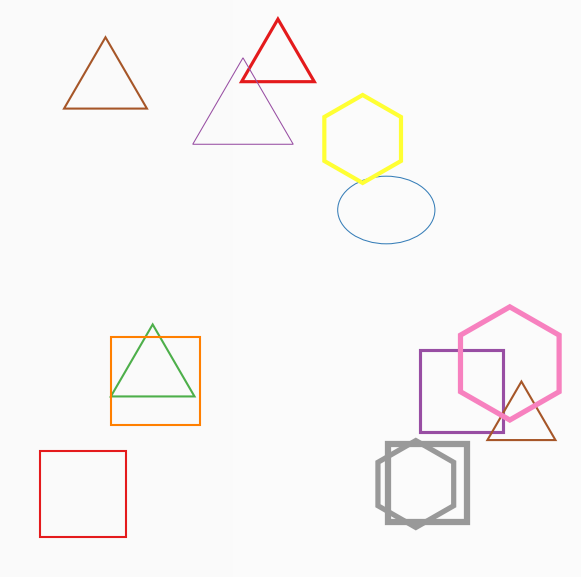[{"shape": "square", "thickness": 1, "radius": 0.37, "center": [0.143, 0.143]}, {"shape": "triangle", "thickness": 1.5, "radius": 0.36, "center": [0.478, 0.894]}, {"shape": "oval", "thickness": 0.5, "radius": 0.42, "center": [0.665, 0.635]}, {"shape": "triangle", "thickness": 1, "radius": 0.42, "center": [0.263, 0.354]}, {"shape": "square", "thickness": 1.5, "radius": 0.36, "center": [0.794, 0.322]}, {"shape": "triangle", "thickness": 0.5, "radius": 0.5, "center": [0.418, 0.799]}, {"shape": "square", "thickness": 1, "radius": 0.38, "center": [0.268, 0.34]}, {"shape": "hexagon", "thickness": 2, "radius": 0.38, "center": [0.624, 0.758]}, {"shape": "triangle", "thickness": 1, "radius": 0.41, "center": [0.181, 0.852]}, {"shape": "triangle", "thickness": 1, "radius": 0.34, "center": [0.897, 0.271]}, {"shape": "hexagon", "thickness": 2.5, "radius": 0.49, "center": [0.877, 0.37]}, {"shape": "hexagon", "thickness": 2.5, "radius": 0.38, "center": [0.715, 0.161]}, {"shape": "square", "thickness": 3, "radius": 0.34, "center": [0.735, 0.163]}]